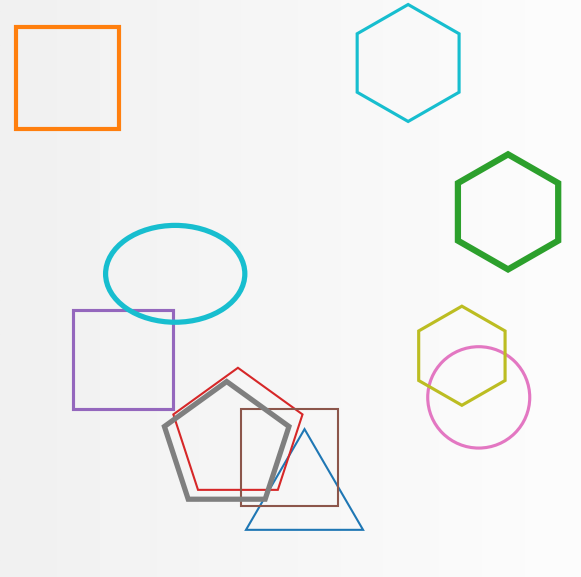[{"shape": "triangle", "thickness": 1, "radius": 0.58, "center": [0.524, 0.14]}, {"shape": "square", "thickness": 2, "radius": 0.44, "center": [0.116, 0.864]}, {"shape": "hexagon", "thickness": 3, "radius": 0.5, "center": [0.874, 0.632]}, {"shape": "pentagon", "thickness": 1, "radius": 0.58, "center": [0.409, 0.245]}, {"shape": "square", "thickness": 1.5, "radius": 0.43, "center": [0.212, 0.376]}, {"shape": "square", "thickness": 1, "radius": 0.42, "center": [0.498, 0.207]}, {"shape": "circle", "thickness": 1.5, "radius": 0.44, "center": [0.824, 0.311]}, {"shape": "pentagon", "thickness": 2.5, "radius": 0.56, "center": [0.39, 0.226]}, {"shape": "hexagon", "thickness": 1.5, "radius": 0.43, "center": [0.795, 0.383]}, {"shape": "oval", "thickness": 2.5, "radius": 0.6, "center": [0.301, 0.525]}, {"shape": "hexagon", "thickness": 1.5, "radius": 0.51, "center": [0.702, 0.89]}]